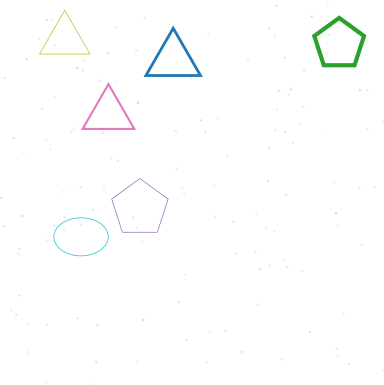[{"shape": "triangle", "thickness": 2, "radius": 0.41, "center": [0.45, 0.845]}, {"shape": "pentagon", "thickness": 3, "radius": 0.34, "center": [0.881, 0.886]}, {"shape": "pentagon", "thickness": 0.5, "radius": 0.39, "center": [0.363, 0.459]}, {"shape": "triangle", "thickness": 1.5, "radius": 0.39, "center": [0.282, 0.704]}, {"shape": "triangle", "thickness": 0.5, "radius": 0.38, "center": [0.168, 0.897]}, {"shape": "oval", "thickness": 0.5, "radius": 0.35, "center": [0.21, 0.385]}]